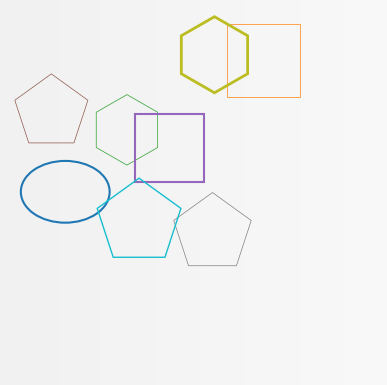[{"shape": "oval", "thickness": 1.5, "radius": 0.57, "center": [0.168, 0.502]}, {"shape": "square", "thickness": 0.5, "radius": 0.48, "center": [0.68, 0.844]}, {"shape": "hexagon", "thickness": 0.5, "radius": 0.46, "center": [0.328, 0.663]}, {"shape": "square", "thickness": 1.5, "radius": 0.45, "center": [0.437, 0.615]}, {"shape": "pentagon", "thickness": 0.5, "radius": 0.5, "center": [0.133, 0.709]}, {"shape": "pentagon", "thickness": 0.5, "radius": 0.53, "center": [0.548, 0.395]}, {"shape": "hexagon", "thickness": 2, "radius": 0.49, "center": [0.553, 0.858]}, {"shape": "pentagon", "thickness": 1, "radius": 0.57, "center": [0.359, 0.424]}]